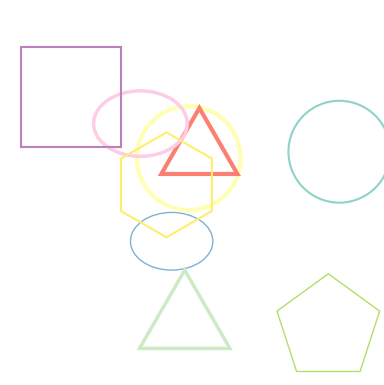[{"shape": "circle", "thickness": 1.5, "radius": 0.66, "center": [0.882, 0.606]}, {"shape": "circle", "thickness": 3, "radius": 0.67, "center": [0.49, 0.589]}, {"shape": "triangle", "thickness": 3, "radius": 0.57, "center": [0.518, 0.605]}, {"shape": "oval", "thickness": 1, "radius": 0.53, "center": [0.446, 0.373]}, {"shape": "pentagon", "thickness": 1, "radius": 0.7, "center": [0.853, 0.149]}, {"shape": "oval", "thickness": 2.5, "radius": 0.61, "center": [0.365, 0.679]}, {"shape": "square", "thickness": 1.5, "radius": 0.65, "center": [0.184, 0.749]}, {"shape": "triangle", "thickness": 2.5, "radius": 0.68, "center": [0.48, 0.163]}, {"shape": "hexagon", "thickness": 1.5, "radius": 0.68, "center": [0.432, 0.52]}]